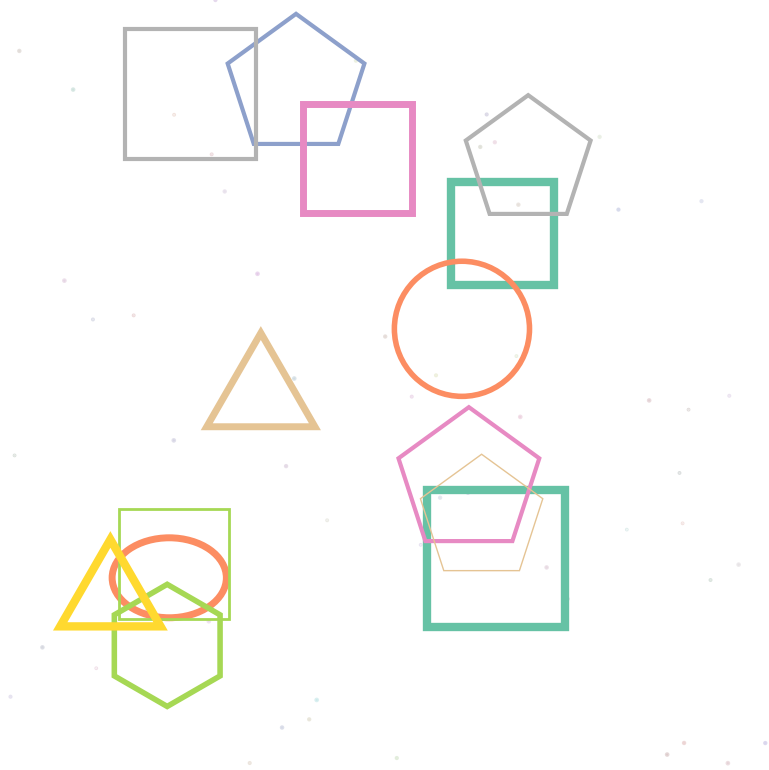[{"shape": "square", "thickness": 3, "radius": 0.33, "center": [0.652, 0.696]}, {"shape": "square", "thickness": 3, "radius": 0.45, "center": [0.644, 0.275]}, {"shape": "circle", "thickness": 2, "radius": 0.44, "center": [0.6, 0.573]}, {"shape": "oval", "thickness": 2.5, "radius": 0.37, "center": [0.22, 0.25]}, {"shape": "pentagon", "thickness": 1.5, "radius": 0.47, "center": [0.384, 0.889]}, {"shape": "square", "thickness": 2.5, "radius": 0.35, "center": [0.464, 0.794]}, {"shape": "pentagon", "thickness": 1.5, "radius": 0.48, "center": [0.609, 0.375]}, {"shape": "hexagon", "thickness": 2, "radius": 0.4, "center": [0.217, 0.162]}, {"shape": "square", "thickness": 1, "radius": 0.36, "center": [0.226, 0.268]}, {"shape": "triangle", "thickness": 3, "radius": 0.38, "center": [0.143, 0.224]}, {"shape": "triangle", "thickness": 2.5, "radius": 0.41, "center": [0.339, 0.486]}, {"shape": "pentagon", "thickness": 0.5, "radius": 0.42, "center": [0.625, 0.327]}, {"shape": "pentagon", "thickness": 1.5, "radius": 0.43, "center": [0.686, 0.791]}, {"shape": "square", "thickness": 1.5, "radius": 0.42, "center": [0.247, 0.878]}]